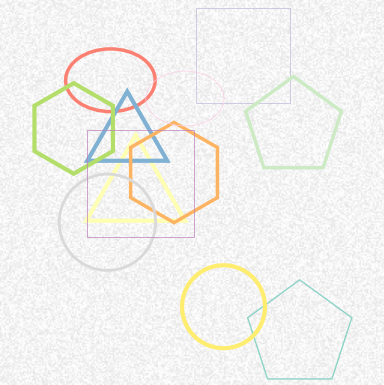[{"shape": "pentagon", "thickness": 1, "radius": 0.71, "center": [0.779, 0.131]}, {"shape": "triangle", "thickness": 3, "radius": 0.74, "center": [0.352, 0.501]}, {"shape": "square", "thickness": 0.5, "radius": 0.61, "center": [0.631, 0.856]}, {"shape": "oval", "thickness": 2.5, "radius": 0.58, "center": [0.287, 0.792]}, {"shape": "triangle", "thickness": 3, "radius": 0.6, "center": [0.33, 0.642]}, {"shape": "hexagon", "thickness": 2.5, "radius": 0.65, "center": [0.452, 0.552]}, {"shape": "hexagon", "thickness": 3, "radius": 0.59, "center": [0.191, 0.666]}, {"shape": "oval", "thickness": 0.5, "radius": 0.51, "center": [0.48, 0.744]}, {"shape": "circle", "thickness": 2, "radius": 0.63, "center": [0.279, 0.423]}, {"shape": "square", "thickness": 0.5, "radius": 0.7, "center": [0.366, 0.523]}, {"shape": "pentagon", "thickness": 2.5, "radius": 0.65, "center": [0.762, 0.67]}, {"shape": "circle", "thickness": 3, "radius": 0.54, "center": [0.581, 0.203]}]